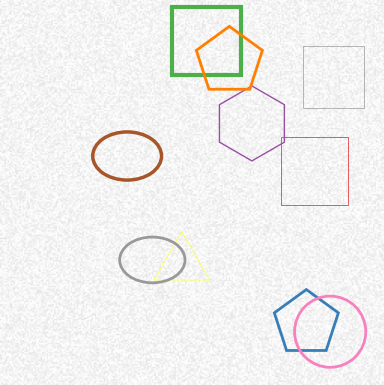[{"shape": "square", "thickness": 0.5, "radius": 0.44, "center": [0.817, 0.556]}, {"shape": "pentagon", "thickness": 2, "radius": 0.44, "center": [0.796, 0.16]}, {"shape": "square", "thickness": 3, "radius": 0.45, "center": [0.536, 0.894]}, {"shape": "hexagon", "thickness": 1, "radius": 0.49, "center": [0.654, 0.679]}, {"shape": "pentagon", "thickness": 2, "radius": 0.45, "center": [0.596, 0.841]}, {"shape": "triangle", "thickness": 0.5, "radius": 0.42, "center": [0.472, 0.315]}, {"shape": "oval", "thickness": 2.5, "radius": 0.45, "center": [0.33, 0.595]}, {"shape": "circle", "thickness": 2, "radius": 0.46, "center": [0.858, 0.138]}, {"shape": "oval", "thickness": 2, "radius": 0.42, "center": [0.396, 0.325]}, {"shape": "square", "thickness": 0.5, "radius": 0.4, "center": [0.867, 0.8]}]